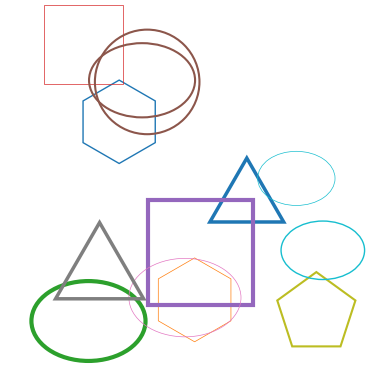[{"shape": "hexagon", "thickness": 1, "radius": 0.54, "center": [0.309, 0.684]}, {"shape": "triangle", "thickness": 2.5, "radius": 0.55, "center": [0.641, 0.479]}, {"shape": "hexagon", "thickness": 0.5, "radius": 0.54, "center": [0.505, 0.221]}, {"shape": "oval", "thickness": 3, "radius": 0.74, "center": [0.23, 0.166]}, {"shape": "square", "thickness": 0.5, "radius": 0.52, "center": [0.217, 0.884]}, {"shape": "square", "thickness": 3, "radius": 0.68, "center": [0.522, 0.343]}, {"shape": "circle", "thickness": 1.5, "radius": 0.68, "center": [0.382, 0.787]}, {"shape": "oval", "thickness": 1.5, "radius": 0.69, "center": [0.369, 0.792]}, {"shape": "oval", "thickness": 0.5, "radius": 0.73, "center": [0.48, 0.227]}, {"shape": "triangle", "thickness": 2.5, "radius": 0.66, "center": [0.259, 0.29]}, {"shape": "pentagon", "thickness": 1.5, "radius": 0.53, "center": [0.822, 0.187]}, {"shape": "oval", "thickness": 0.5, "radius": 0.5, "center": [0.77, 0.537]}, {"shape": "oval", "thickness": 1, "radius": 0.54, "center": [0.838, 0.35]}]